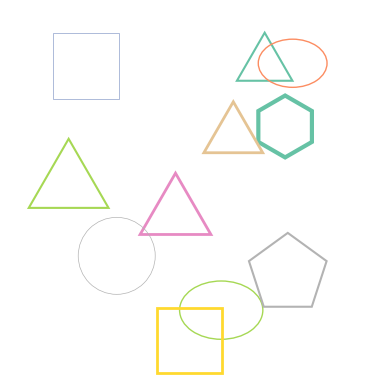[{"shape": "triangle", "thickness": 1.5, "radius": 0.42, "center": [0.687, 0.832]}, {"shape": "hexagon", "thickness": 3, "radius": 0.4, "center": [0.741, 0.672]}, {"shape": "oval", "thickness": 1, "radius": 0.45, "center": [0.76, 0.836]}, {"shape": "square", "thickness": 0.5, "radius": 0.43, "center": [0.223, 0.828]}, {"shape": "triangle", "thickness": 2, "radius": 0.53, "center": [0.456, 0.444]}, {"shape": "triangle", "thickness": 1.5, "radius": 0.6, "center": [0.178, 0.52]}, {"shape": "oval", "thickness": 1, "radius": 0.54, "center": [0.575, 0.194]}, {"shape": "square", "thickness": 2, "radius": 0.42, "center": [0.492, 0.116]}, {"shape": "triangle", "thickness": 2, "radius": 0.44, "center": [0.606, 0.647]}, {"shape": "circle", "thickness": 0.5, "radius": 0.5, "center": [0.303, 0.335]}, {"shape": "pentagon", "thickness": 1.5, "radius": 0.53, "center": [0.747, 0.289]}]